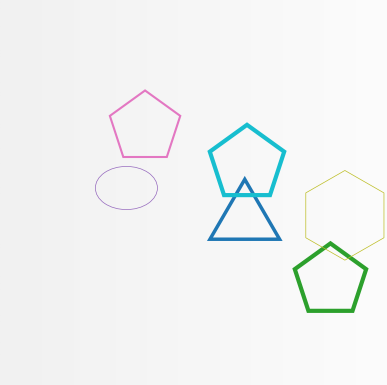[{"shape": "triangle", "thickness": 2.5, "radius": 0.52, "center": [0.632, 0.43]}, {"shape": "pentagon", "thickness": 3, "radius": 0.48, "center": [0.853, 0.271]}, {"shape": "oval", "thickness": 0.5, "radius": 0.4, "center": [0.326, 0.512]}, {"shape": "pentagon", "thickness": 1.5, "radius": 0.48, "center": [0.374, 0.669]}, {"shape": "hexagon", "thickness": 0.5, "radius": 0.58, "center": [0.89, 0.441]}, {"shape": "pentagon", "thickness": 3, "radius": 0.5, "center": [0.637, 0.575]}]